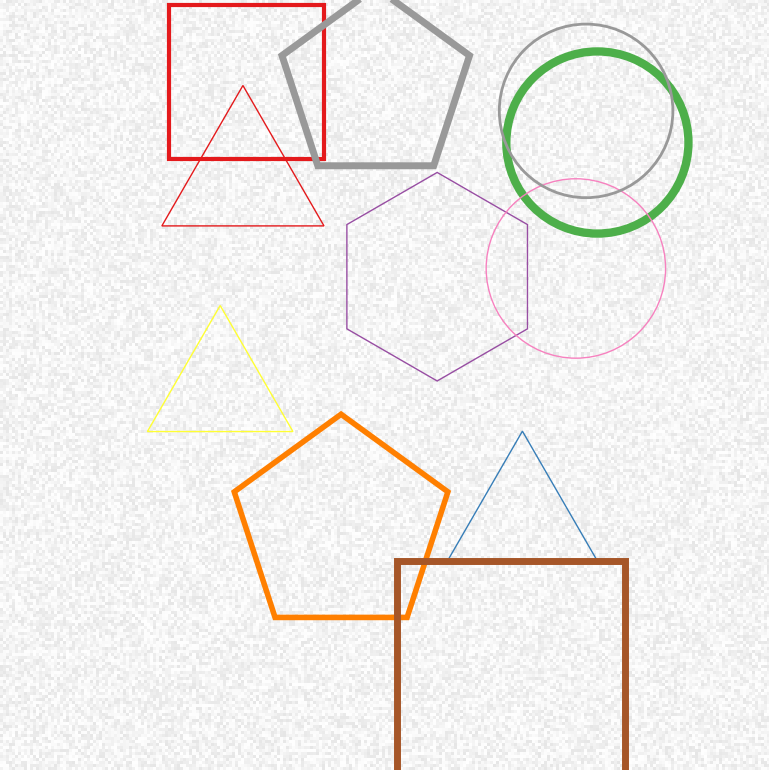[{"shape": "triangle", "thickness": 0.5, "radius": 0.61, "center": [0.315, 0.767]}, {"shape": "square", "thickness": 1.5, "radius": 0.5, "center": [0.32, 0.893]}, {"shape": "triangle", "thickness": 0.5, "radius": 0.57, "center": [0.678, 0.327]}, {"shape": "circle", "thickness": 3, "radius": 0.59, "center": [0.776, 0.815]}, {"shape": "hexagon", "thickness": 0.5, "radius": 0.68, "center": [0.568, 0.641]}, {"shape": "pentagon", "thickness": 2, "radius": 0.73, "center": [0.443, 0.316]}, {"shape": "triangle", "thickness": 0.5, "radius": 0.55, "center": [0.286, 0.494]}, {"shape": "square", "thickness": 2.5, "radius": 0.74, "center": [0.664, 0.124]}, {"shape": "circle", "thickness": 0.5, "radius": 0.58, "center": [0.748, 0.651]}, {"shape": "pentagon", "thickness": 2.5, "radius": 0.64, "center": [0.488, 0.888]}, {"shape": "circle", "thickness": 1, "radius": 0.56, "center": [0.761, 0.856]}]